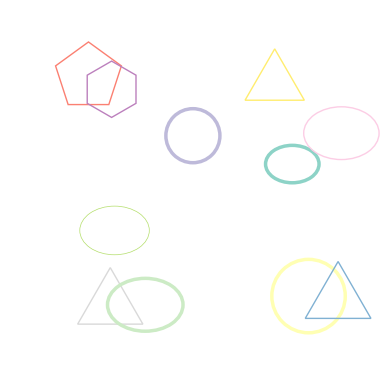[{"shape": "oval", "thickness": 2.5, "radius": 0.35, "center": [0.759, 0.574]}, {"shape": "circle", "thickness": 2.5, "radius": 0.48, "center": [0.801, 0.231]}, {"shape": "circle", "thickness": 2.5, "radius": 0.35, "center": [0.501, 0.648]}, {"shape": "pentagon", "thickness": 1, "radius": 0.45, "center": [0.23, 0.801]}, {"shape": "triangle", "thickness": 1, "radius": 0.49, "center": [0.878, 0.222]}, {"shape": "oval", "thickness": 0.5, "radius": 0.45, "center": [0.298, 0.401]}, {"shape": "oval", "thickness": 1, "radius": 0.49, "center": [0.887, 0.654]}, {"shape": "triangle", "thickness": 1, "radius": 0.49, "center": [0.286, 0.207]}, {"shape": "hexagon", "thickness": 1, "radius": 0.37, "center": [0.29, 0.768]}, {"shape": "oval", "thickness": 2.5, "radius": 0.49, "center": [0.377, 0.208]}, {"shape": "triangle", "thickness": 1, "radius": 0.44, "center": [0.714, 0.784]}]